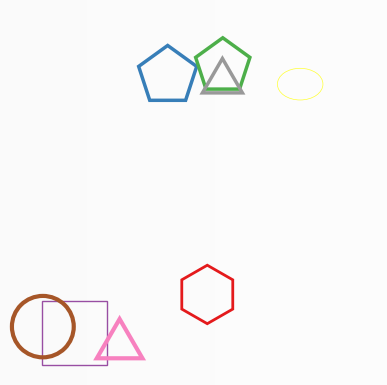[{"shape": "hexagon", "thickness": 2, "radius": 0.38, "center": [0.535, 0.235]}, {"shape": "pentagon", "thickness": 2.5, "radius": 0.39, "center": [0.433, 0.803]}, {"shape": "pentagon", "thickness": 2.5, "radius": 0.37, "center": [0.575, 0.828]}, {"shape": "square", "thickness": 1, "radius": 0.42, "center": [0.192, 0.136]}, {"shape": "oval", "thickness": 0.5, "radius": 0.29, "center": [0.775, 0.781]}, {"shape": "circle", "thickness": 3, "radius": 0.4, "center": [0.111, 0.152]}, {"shape": "triangle", "thickness": 3, "radius": 0.34, "center": [0.309, 0.103]}, {"shape": "triangle", "thickness": 2.5, "radius": 0.3, "center": [0.574, 0.789]}]